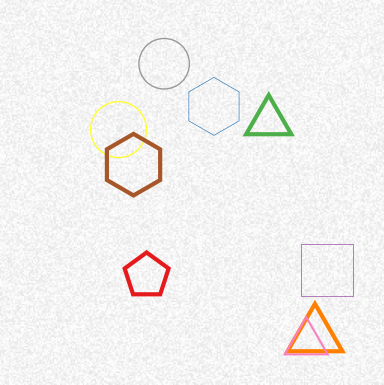[{"shape": "pentagon", "thickness": 3, "radius": 0.3, "center": [0.381, 0.284]}, {"shape": "hexagon", "thickness": 0.5, "radius": 0.38, "center": [0.556, 0.724]}, {"shape": "triangle", "thickness": 3, "radius": 0.34, "center": [0.698, 0.685]}, {"shape": "square", "thickness": 0.5, "radius": 0.34, "center": [0.85, 0.299]}, {"shape": "triangle", "thickness": 3, "radius": 0.41, "center": [0.818, 0.129]}, {"shape": "circle", "thickness": 1, "radius": 0.36, "center": [0.308, 0.663]}, {"shape": "hexagon", "thickness": 3, "radius": 0.4, "center": [0.347, 0.572]}, {"shape": "triangle", "thickness": 1.5, "radius": 0.32, "center": [0.795, 0.112]}, {"shape": "circle", "thickness": 1, "radius": 0.33, "center": [0.426, 0.834]}]